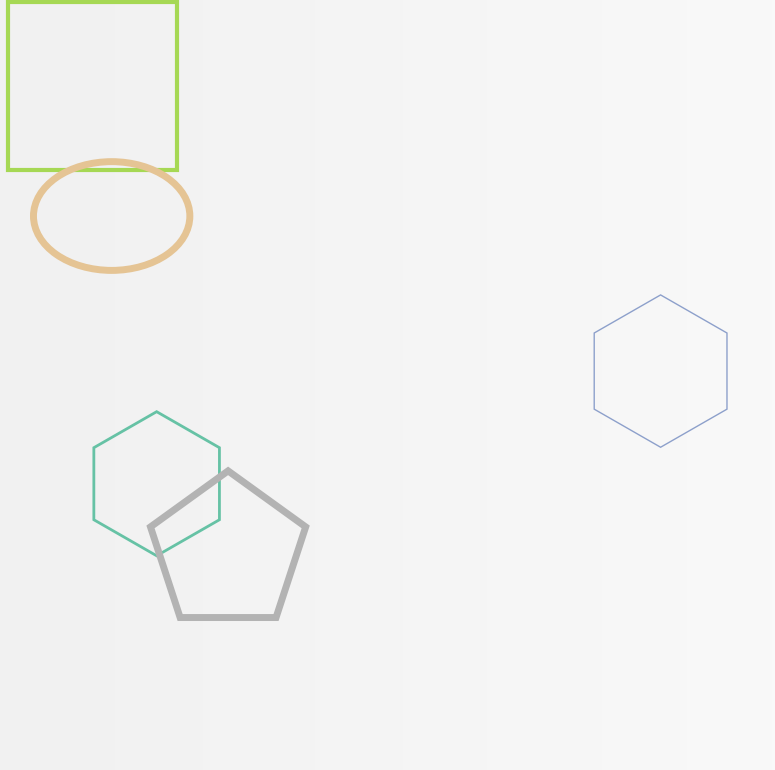[{"shape": "hexagon", "thickness": 1, "radius": 0.47, "center": [0.202, 0.372]}, {"shape": "hexagon", "thickness": 0.5, "radius": 0.49, "center": [0.852, 0.518]}, {"shape": "square", "thickness": 1.5, "radius": 0.55, "center": [0.119, 0.888]}, {"shape": "oval", "thickness": 2.5, "radius": 0.5, "center": [0.144, 0.719]}, {"shape": "pentagon", "thickness": 2.5, "radius": 0.53, "center": [0.294, 0.283]}]